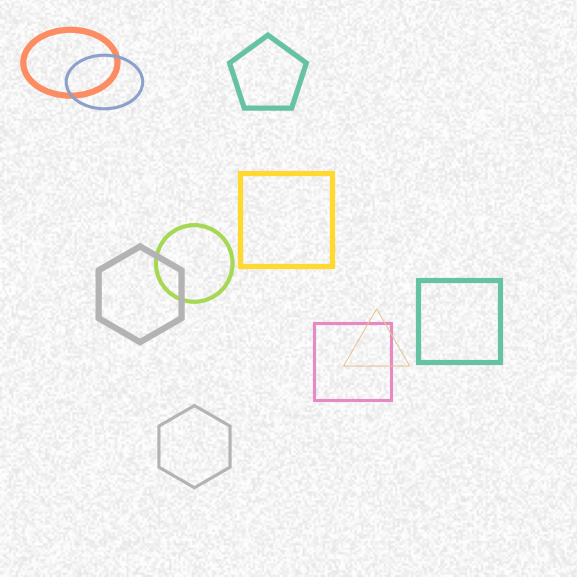[{"shape": "pentagon", "thickness": 2.5, "radius": 0.35, "center": [0.464, 0.868]}, {"shape": "square", "thickness": 2.5, "radius": 0.36, "center": [0.795, 0.444]}, {"shape": "oval", "thickness": 3, "radius": 0.41, "center": [0.122, 0.891]}, {"shape": "oval", "thickness": 1.5, "radius": 0.33, "center": [0.181, 0.857]}, {"shape": "square", "thickness": 1.5, "radius": 0.33, "center": [0.611, 0.373]}, {"shape": "circle", "thickness": 2, "radius": 0.33, "center": [0.336, 0.543]}, {"shape": "square", "thickness": 2.5, "radius": 0.4, "center": [0.496, 0.619]}, {"shape": "triangle", "thickness": 0.5, "radius": 0.33, "center": [0.652, 0.398]}, {"shape": "hexagon", "thickness": 3, "radius": 0.41, "center": [0.243, 0.49]}, {"shape": "hexagon", "thickness": 1.5, "radius": 0.36, "center": [0.337, 0.226]}]